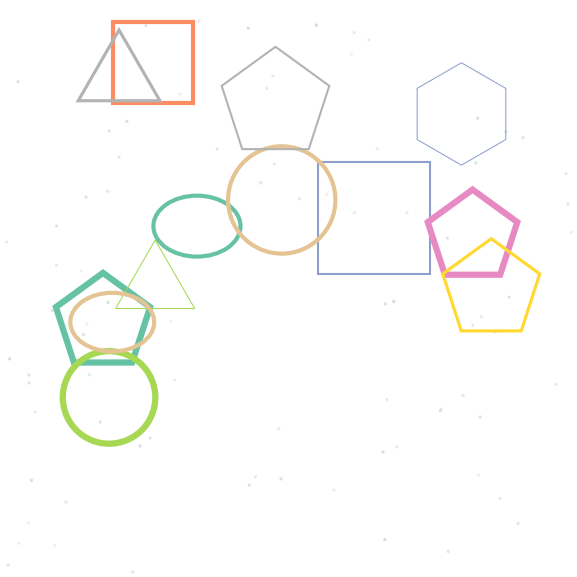[{"shape": "pentagon", "thickness": 3, "radius": 0.43, "center": [0.178, 0.441]}, {"shape": "oval", "thickness": 2, "radius": 0.38, "center": [0.341, 0.608]}, {"shape": "square", "thickness": 2, "radius": 0.35, "center": [0.265, 0.891]}, {"shape": "hexagon", "thickness": 0.5, "radius": 0.44, "center": [0.799, 0.802]}, {"shape": "square", "thickness": 1, "radius": 0.49, "center": [0.647, 0.622]}, {"shape": "pentagon", "thickness": 3, "radius": 0.41, "center": [0.818, 0.589]}, {"shape": "circle", "thickness": 3, "radius": 0.4, "center": [0.189, 0.311]}, {"shape": "triangle", "thickness": 0.5, "radius": 0.4, "center": [0.269, 0.504]}, {"shape": "pentagon", "thickness": 1.5, "radius": 0.44, "center": [0.851, 0.498]}, {"shape": "circle", "thickness": 2, "radius": 0.46, "center": [0.488, 0.653]}, {"shape": "oval", "thickness": 2, "radius": 0.36, "center": [0.194, 0.441]}, {"shape": "triangle", "thickness": 1.5, "radius": 0.41, "center": [0.206, 0.866]}, {"shape": "pentagon", "thickness": 1, "radius": 0.49, "center": [0.477, 0.82]}]